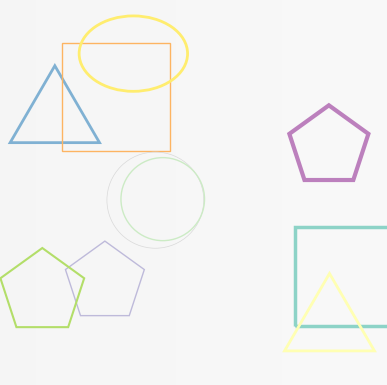[{"shape": "square", "thickness": 2.5, "radius": 0.64, "center": [0.889, 0.282]}, {"shape": "triangle", "thickness": 2, "radius": 0.67, "center": [0.85, 0.156]}, {"shape": "pentagon", "thickness": 1, "radius": 0.54, "center": [0.271, 0.267]}, {"shape": "triangle", "thickness": 2, "radius": 0.67, "center": [0.142, 0.696]}, {"shape": "square", "thickness": 1, "radius": 0.7, "center": [0.3, 0.748]}, {"shape": "pentagon", "thickness": 1.5, "radius": 0.57, "center": [0.109, 0.242]}, {"shape": "circle", "thickness": 0.5, "radius": 0.62, "center": [0.401, 0.48]}, {"shape": "pentagon", "thickness": 3, "radius": 0.54, "center": [0.849, 0.619]}, {"shape": "circle", "thickness": 1, "radius": 0.54, "center": [0.42, 0.483]}, {"shape": "oval", "thickness": 2, "radius": 0.7, "center": [0.344, 0.861]}]